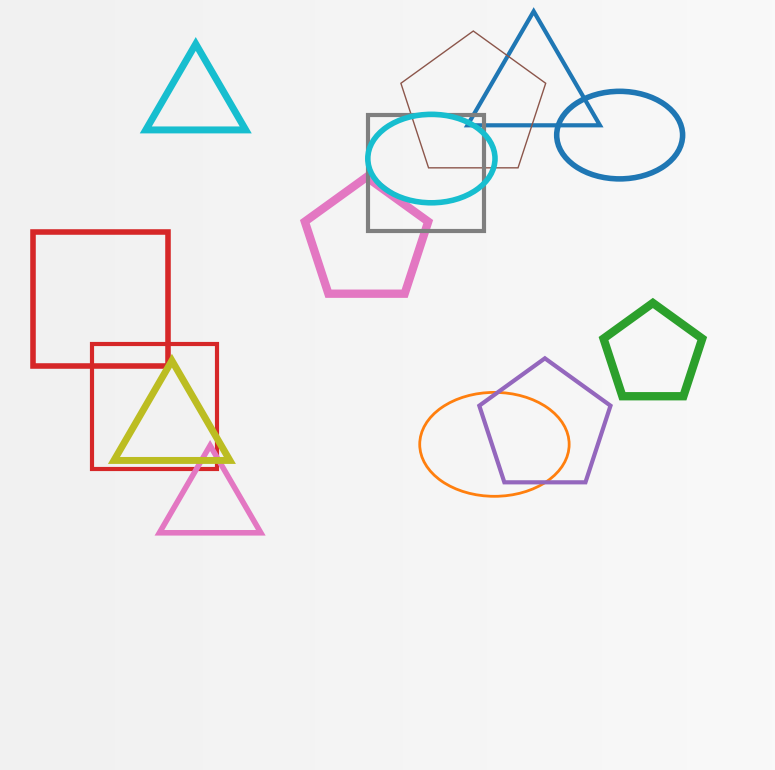[{"shape": "oval", "thickness": 2, "radius": 0.41, "center": [0.8, 0.825]}, {"shape": "triangle", "thickness": 1.5, "radius": 0.49, "center": [0.689, 0.887]}, {"shape": "oval", "thickness": 1, "radius": 0.48, "center": [0.638, 0.423]}, {"shape": "pentagon", "thickness": 3, "radius": 0.33, "center": [0.842, 0.54]}, {"shape": "square", "thickness": 1.5, "radius": 0.4, "center": [0.199, 0.472]}, {"shape": "square", "thickness": 2, "radius": 0.44, "center": [0.13, 0.612]}, {"shape": "pentagon", "thickness": 1.5, "radius": 0.45, "center": [0.703, 0.446]}, {"shape": "pentagon", "thickness": 0.5, "radius": 0.49, "center": [0.611, 0.861]}, {"shape": "triangle", "thickness": 2, "radius": 0.38, "center": [0.271, 0.346]}, {"shape": "pentagon", "thickness": 3, "radius": 0.42, "center": [0.473, 0.686]}, {"shape": "square", "thickness": 1.5, "radius": 0.37, "center": [0.55, 0.775]}, {"shape": "triangle", "thickness": 2.5, "radius": 0.43, "center": [0.222, 0.445]}, {"shape": "triangle", "thickness": 2.5, "radius": 0.37, "center": [0.253, 0.868]}, {"shape": "oval", "thickness": 2, "radius": 0.41, "center": [0.557, 0.794]}]